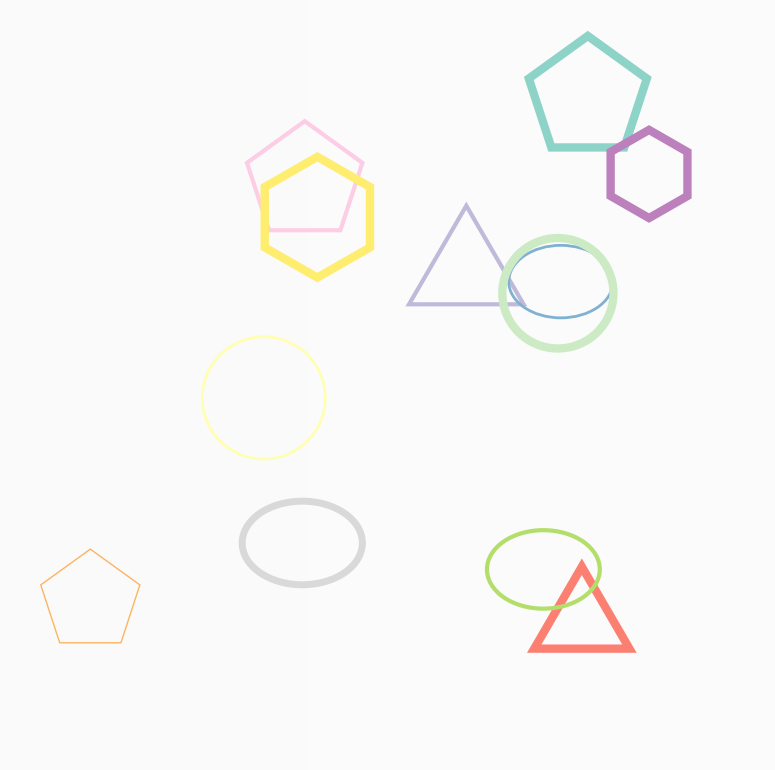[{"shape": "pentagon", "thickness": 3, "radius": 0.4, "center": [0.758, 0.873]}, {"shape": "circle", "thickness": 1, "radius": 0.4, "center": [0.34, 0.483]}, {"shape": "triangle", "thickness": 1.5, "radius": 0.43, "center": [0.602, 0.647]}, {"shape": "triangle", "thickness": 3, "radius": 0.35, "center": [0.751, 0.193]}, {"shape": "oval", "thickness": 1, "radius": 0.34, "center": [0.724, 0.634]}, {"shape": "pentagon", "thickness": 0.5, "radius": 0.34, "center": [0.117, 0.22]}, {"shape": "oval", "thickness": 1.5, "radius": 0.36, "center": [0.701, 0.26]}, {"shape": "pentagon", "thickness": 1.5, "radius": 0.39, "center": [0.393, 0.764]}, {"shape": "oval", "thickness": 2.5, "radius": 0.39, "center": [0.39, 0.295]}, {"shape": "hexagon", "thickness": 3, "radius": 0.29, "center": [0.837, 0.774]}, {"shape": "circle", "thickness": 3, "radius": 0.36, "center": [0.72, 0.619]}, {"shape": "hexagon", "thickness": 3, "radius": 0.39, "center": [0.41, 0.718]}]